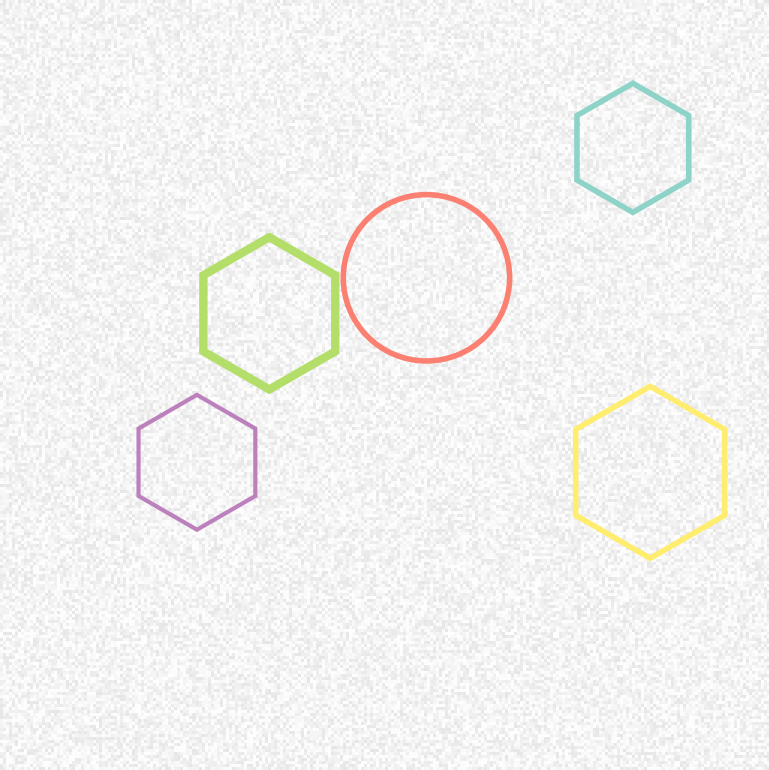[{"shape": "hexagon", "thickness": 2, "radius": 0.42, "center": [0.822, 0.808]}, {"shape": "circle", "thickness": 2, "radius": 0.54, "center": [0.554, 0.639]}, {"shape": "hexagon", "thickness": 3, "radius": 0.49, "center": [0.35, 0.593]}, {"shape": "hexagon", "thickness": 1.5, "radius": 0.44, "center": [0.256, 0.4]}, {"shape": "hexagon", "thickness": 2, "radius": 0.56, "center": [0.844, 0.387]}]